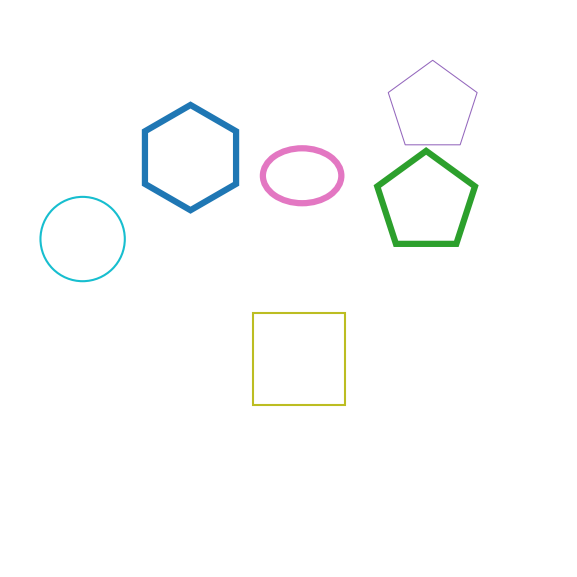[{"shape": "hexagon", "thickness": 3, "radius": 0.46, "center": [0.33, 0.726]}, {"shape": "pentagon", "thickness": 3, "radius": 0.44, "center": [0.738, 0.649]}, {"shape": "pentagon", "thickness": 0.5, "radius": 0.4, "center": [0.749, 0.814]}, {"shape": "oval", "thickness": 3, "radius": 0.34, "center": [0.523, 0.695]}, {"shape": "square", "thickness": 1, "radius": 0.4, "center": [0.519, 0.377]}, {"shape": "circle", "thickness": 1, "radius": 0.37, "center": [0.143, 0.585]}]